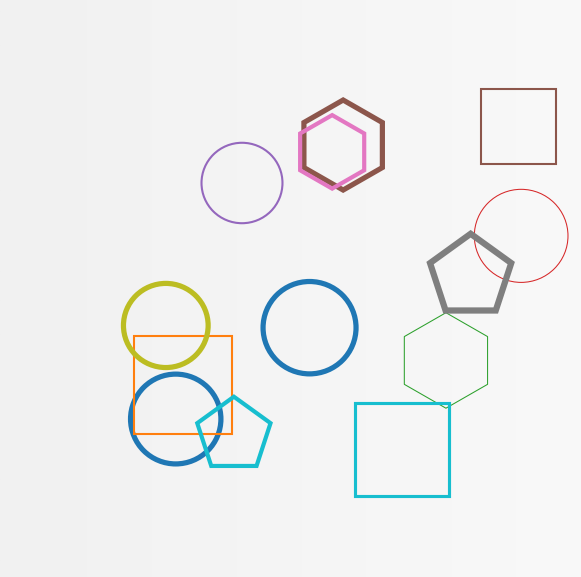[{"shape": "circle", "thickness": 2.5, "radius": 0.4, "center": [0.533, 0.432]}, {"shape": "circle", "thickness": 2.5, "radius": 0.39, "center": [0.302, 0.274]}, {"shape": "square", "thickness": 1, "radius": 0.42, "center": [0.315, 0.332]}, {"shape": "hexagon", "thickness": 0.5, "radius": 0.41, "center": [0.767, 0.375]}, {"shape": "circle", "thickness": 0.5, "radius": 0.4, "center": [0.897, 0.591]}, {"shape": "circle", "thickness": 1, "radius": 0.35, "center": [0.416, 0.682]}, {"shape": "square", "thickness": 1, "radius": 0.32, "center": [0.892, 0.78]}, {"shape": "hexagon", "thickness": 2.5, "radius": 0.39, "center": [0.59, 0.748]}, {"shape": "hexagon", "thickness": 2, "radius": 0.32, "center": [0.571, 0.736]}, {"shape": "pentagon", "thickness": 3, "radius": 0.37, "center": [0.81, 0.521]}, {"shape": "circle", "thickness": 2.5, "radius": 0.36, "center": [0.285, 0.436]}, {"shape": "pentagon", "thickness": 2, "radius": 0.33, "center": [0.402, 0.246]}, {"shape": "square", "thickness": 1.5, "radius": 0.4, "center": [0.692, 0.22]}]